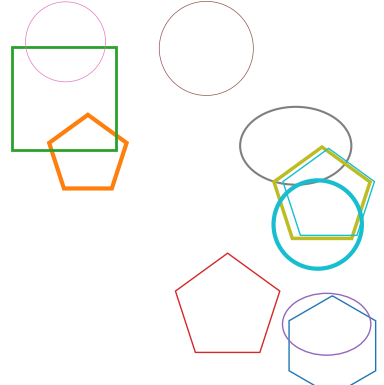[{"shape": "hexagon", "thickness": 1, "radius": 0.65, "center": [0.863, 0.102]}, {"shape": "pentagon", "thickness": 3, "radius": 0.53, "center": [0.228, 0.596]}, {"shape": "square", "thickness": 2, "radius": 0.67, "center": [0.166, 0.744]}, {"shape": "pentagon", "thickness": 1, "radius": 0.71, "center": [0.591, 0.2]}, {"shape": "oval", "thickness": 1, "radius": 0.57, "center": [0.848, 0.158]}, {"shape": "circle", "thickness": 0.5, "radius": 0.61, "center": [0.536, 0.874]}, {"shape": "circle", "thickness": 0.5, "radius": 0.52, "center": [0.17, 0.891]}, {"shape": "oval", "thickness": 1.5, "radius": 0.72, "center": [0.768, 0.621]}, {"shape": "pentagon", "thickness": 2.5, "radius": 0.66, "center": [0.836, 0.487]}, {"shape": "pentagon", "thickness": 1, "radius": 0.62, "center": [0.854, 0.49]}, {"shape": "circle", "thickness": 3, "radius": 0.57, "center": [0.825, 0.417]}]